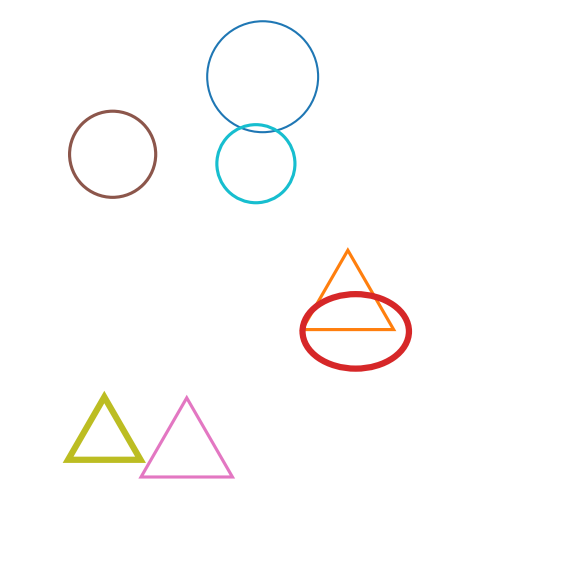[{"shape": "circle", "thickness": 1, "radius": 0.48, "center": [0.455, 0.866]}, {"shape": "triangle", "thickness": 1.5, "radius": 0.46, "center": [0.602, 0.474]}, {"shape": "oval", "thickness": 3, "radius": 0.46, "center": [0.616, 0.425]}, {"shape": "circle", "thickness": 1.5, "radius": 0.37, "center": [0.195, 0.732]}, {"shape": "triangle", "thickness": 1.5, "radius": 0.46, "center": [0.323, 0.219]}, {"shape": "triangle", "thickness": 3, "radius": 0.36, "center": [0.181, 0.239]}, {"shape": "circle", "thickness": 1.5, "radius": 0.34, "center": [0.443, 0.716]}]